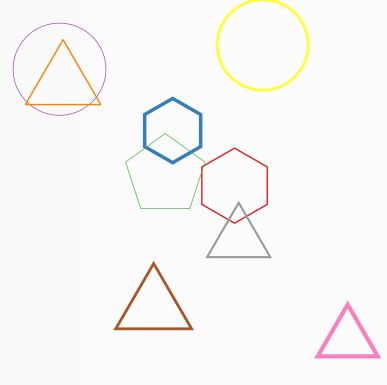[{"shape": "hexagon", "thickness": 1, "radius": 0.49, "center": [0.605, 0.518]}, {"shape": "hexagon", "thickness": 2.5, "radius": 0.42, "center": [0.446, 0.661]}, {"shape": "pentagon", "thickness": 0.5, "radius": 0.54, "center": [0.426, 0.546]}, {"shape": "circle", "thickness": 0.5, "radius": 0.6, "center": [0.154, 0.82]}, {"shape": "triangle", "thickness": 1, "radius": 0.56, "center": [0.163, 0.785]}, {"shape": "circle", "thickness": 2, "radius": 0.59, "center": [0.678, 0.883]}, {"shape": "triangle", "thickness": 2, "radius": 0.57, "center": [0.397, 0.202]}, {"shape": "triangle", "thickness": 3, "radius": 0.45, "center": [0.897, 0.119]}, {"shape": "triangle", "thickness": 1.5, "radius": 0.47, "center": [0.616, 0.379]}]